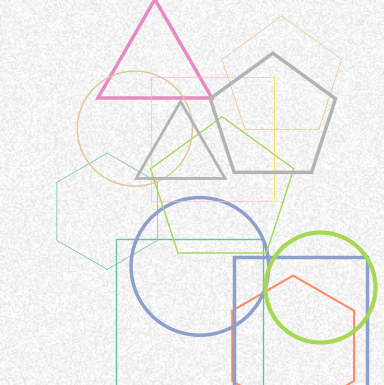[{"shape": "square", "thickness": 1, "radius": 0.95, "center": [0.492, 0.189]}, {"shape": "hexagon", "thickness": 0.5, "radius": 0.75, "center": [0.278, 0.451]}, {"shape": "hexagon", "thickness": 1.5, "radius": 0.91, "center": [0.761, 0.102]}, {"shape": "circle", "thickness": 2.5, "radius": 0.89, "center": [0.519, 0.308]}, {"shape": "square", "thickness": 2.5, "radius": 0.87, "center": [0.78, 0.159]}, {"shape": "triangle", "thickness": 2.5, "radius": 0.85, "center": [0.402, 0.831]}, {"shape": "pentagon", "thickness": 1, "radius": 0.98, "center": [0.577, 0.501]}, {"shape": "circle", "thickness": 3, "radius": 0.71, "center": [0.832, 0.253]}, {"shape": "square", "thickness": 0.5, "radius": 0.8, "center": [0.552, 0.639]}, {"shape": "pentagon", "thickness": 0.5, "radius": 0.82, "center": [0.732, 0.795]}, {"shape": "circle", "thickness": 1, "radius": 0.75, "center": [0.35, 0.666]}, {"shape": "triangle", "thickness": 2, "radius": 0.67, "center": [0.469, 0.603]}, {"shape": "pentagon", "thickness": 2.5, "radius": 0.86, "center": [0.709, 0.691]}]